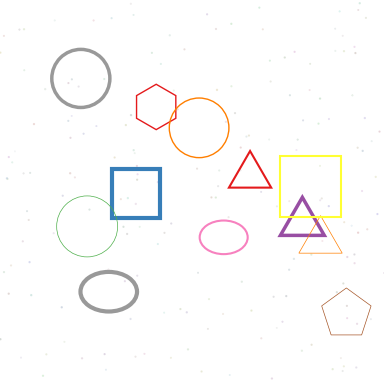[{"shape": "hexagon", "thickness": 1, "radius": 0.29, "center": [0.406, 0.722]}, {"shape": "triangle", "thickness": 1.5, "radius": 0.32, "center": [0.65, 0.544]}, {"shape": "square", "thickness": 3, "radius": 0.31, "center": [0.354, 0.498]}, {"shape": "circle", "thickness": 0.5, "radius": 0.4, "center": [0.226, 0.412]}, {"shape": "triangle", "thickness": 2.5, "radius": 0.33, "center": [0.785, 0.422]}, {"shape": "triangle", "thickness": 0.5, "radius": 0.33, "center": [0.833, 0.375]}, {"shape": "circle", "thickness": 1, "radius": 0.39, "center": [0.517, 0.668]}, {"shape": "square", "thickness": 1.5, "radius": 0.4, "center": [0.806, 0.517]}, {"shape": "pentagon", "thickness": 0.5, "radius": 0.34, "center": [0.9, 0.185]}, {"shape": "oval", "thickness": 1.5, "radius": 0.31, "center": [0.581, 0.384]}, {"shape": "circle", "thickness": 2.5, "radius": 0.38, "center": [0.21, 0.796]}, {"shape": "oval", "thickness": 3, "radius": 0.37, "center": [0.282, 0.242]}]